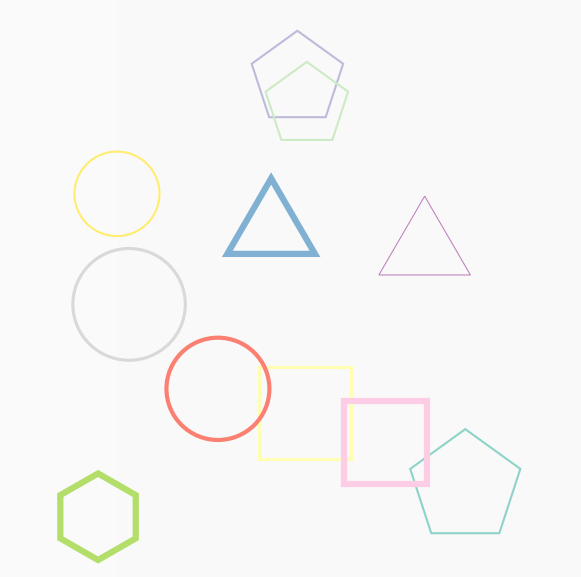[{"shape": "pentagon", "thickness": 1, "radius": 0.5, "center": [0.8, 0.156]}, {"shape": "square", "thickness": 1.5, "radius": 0.4, "center": [0.525, 0.284]}, {"shape": "pentagon", "thickness": 1, "radius": 0.41, "center": [0.512, 0.863]}, {"shape": "circle", "thickness": 2, "radius": 0.44, "center": [0.375, 0.326]}, {"shape": "triangle", "thickness": 3, "radius": 0.44, "center": [0.466, 0.603]}, {"shape": "hexagon", "thickness": 3, "radius": 0.37, "center": [0.169, 0.104]}, {"shape": "square", "thickness": 3, "radius": 0.36, "center": [0.663, 0.232]}, {"shape": "circle", "thickness": 1.5, "radius": 0.48, "center": [0.222, 0.472]}, {"shape": "triangle", "thickness": 0.5, "radius": 0.45, "center": [0.731, 0.568]}, {"shape": "pentagon", "thickness": 1, "radius": 0.37, "center": [0.528, 0.817]}, {"shape": "circle", "thickness": 1, "radius": 0.37, "center": [0.201, 0.664]}]